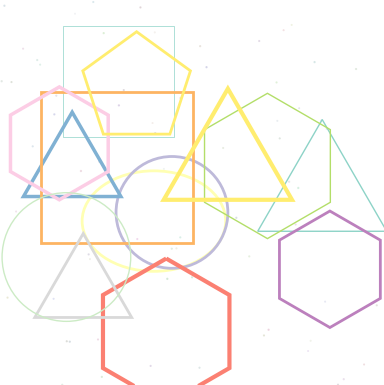[{"shape": "square", "thickness": 0.5, "radius": 0.72, "center": [0.308, 0.789]}, {"shape": "triangle", "thickness": 1, "radius": 0.97, "center": [0.837, 0.496]}, {"shape": "oval", "thickness": 2, "radius": 0.93, "center": [0.4, 0.426]}, {"shape": "circle", "thickness": 2, "radius": 0.73, "center": [0.447, 0.448]}, {"shape": "hexagon", "thickness": 3, "radius": 0.95, "center": [0.432, 0.139]}, {"shape": "triangle", "thickness": 2.5, "radius": 0.73, "center": [0.187, 0.563]}, {"shape": "square", "thickness": 2, "radius": 0.99, "center": [0.305, 0.565]}, {"shape": "hexagon", "thickness": 1, "radius": 0.94, "center": [0.695, 0.569]}, {"shape": "hexagon", "thickness": 2.5, "radius": 0.73, "center": [0.154, 0.628]}, {"shape": "triangle", "thickness": 2, "radius": 0.73, "center": [0.216, 0.248]}, {"shape": "hexagon", "thickness": 2, "radius": 0.76, "center": [0.857, 0.301]}, {"shape": "circle", "thickness": 1, "radius": 0.84, "center": [0.172, 0.332]}, {"shape": "triangle", "thickness": 3, "radius": 0.96, "center": [0.592, 0.577]}, {"shape": "pentagon", "thickness": 2, "radius": 0.74, "center": [0.355, 0.771]}]